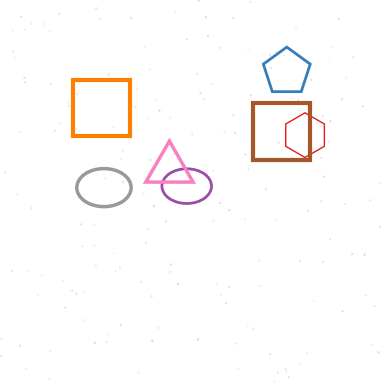[{"shape": "hexagon", "thickness": 1, "radius": 0.29, "center": [0.792, 0.649]}, {"shape": "pentagon", "thickness": 2, "radius": 0.32, "center": [0.745, 0.814]}, {"shape": "oval", "thickness": 2, "radius": 0.32, "center": [0.485, 0.517]}, {"shape": "square", "thickness": 3, "radius": 0.37, "center": [0.263, 0.72]}, {"shape": "square", "thickness": 3, "radius": 0.37, "center": [0.732, 0.657]}, {"shape": "triangle", "thickness": 2.5, "radius": 0.35, "center": [0.44, 0.563]}, {"shape": "oval", "thickness": 2.5, "radius": 0.35, "center": [0.27, 0.513]}]